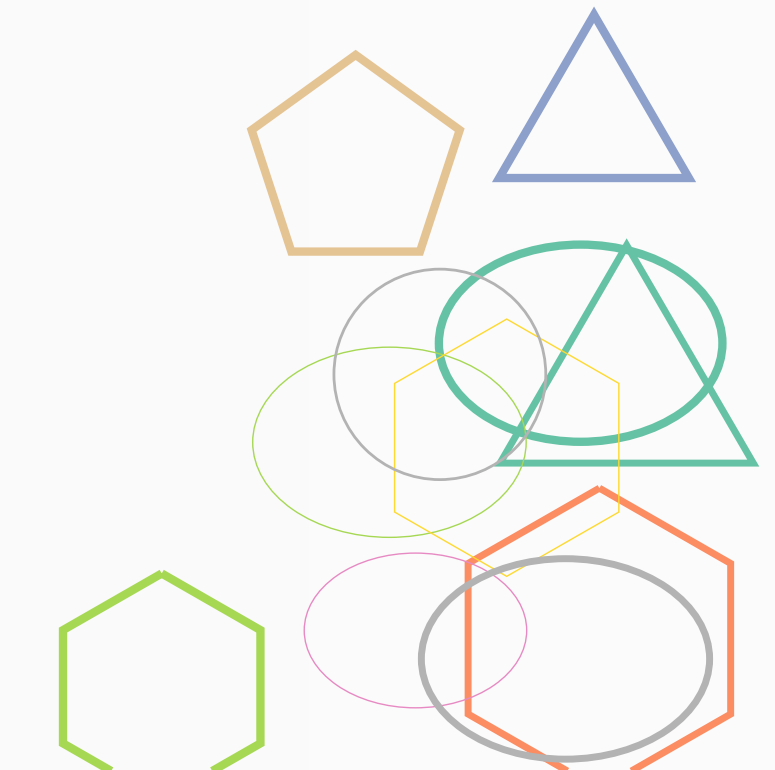[{"shape": "oval", "thickness": 3, "radius": 0.91, "center": [0.749, 0.554]}, {"shape": "triangle", "thickness": 2.5, "radius": 0.94, "center": [0.809, 0.493]}, {"shape": "hexagon", "thickness": 2.5, "radius": 0.98, "center": [0.773, 0.17]}, {"shape": "triangle", "thickness": 3, "radius": 0.71, "center": [0.767, 0.839]}, {"shape": "oval", "thickness": 0.5, "radius": 0.72, "center": [0.536, 0.181]}, {"shape": "hexagon", "thickness": 3, "radius": 0.74, "center": [0.209, 0.108]}, {"shape": "oval", "thickness": 0.5, "radius": 0.88, "center": [0.502, 0.426]}, {"shape": "hexagon", "thickness": 0.5, "radius": 0.84, "center": [0.654, 0.419]}, {"shape": "pentagon", "thickness": 3, "radius": 0.71, "center": [0.459, 0.787]}, {"shape": "oval", "thickness": 2.5, "radius": 0.93, "center": [0.73, 0.144]}, {"shape": "circle", "thickness": 1, "radius": 0.68, "center": [0.568, 0.514]}]